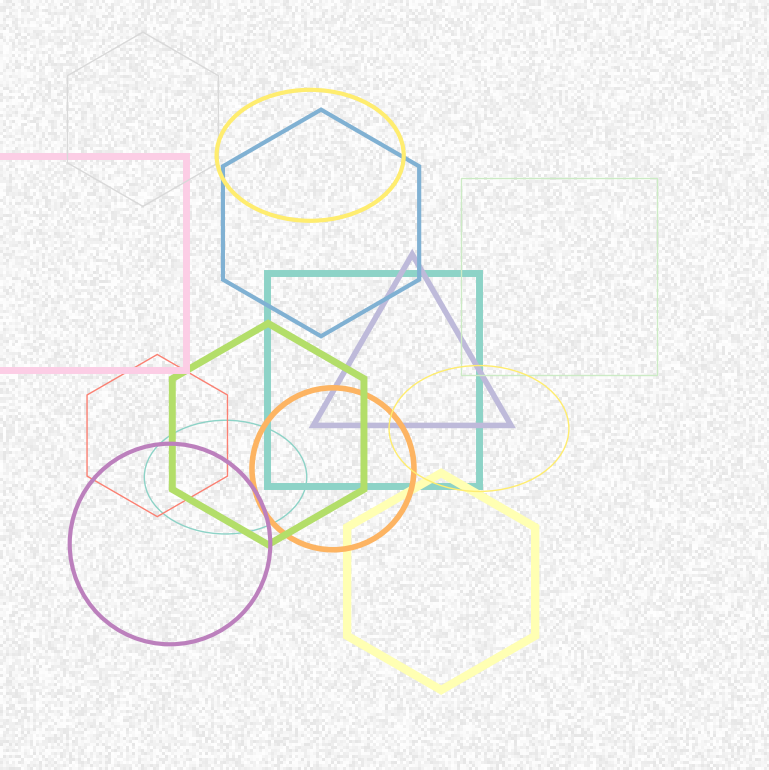[{"shape": "square", "thickness": 2.5, "radius": 0.69, "center": [0.485, 0.507]}, {"shape": "oval", "thickness": 0.5, "radius": 0.53, "center": [0.293, 0.38]}, {"shape": "hexagon", "thickness": 3, "radius": 0.7, "center": [0.573, 0.245]}, {"shape": "triangle", "thickness": 2, "radius": 0.74, "center": [0.535, 0.522]}, {"shape": "hexagon", "thickness": 0.5, "radius": 0.53, "center": [0.204, 0.434]}, {"shape": "hexagon", "thickness": 1.5, "radius": 0.74, "center": [0.417, 0.71]}, {"shape": "circle", "thickness": 2, "radius": 0.53, "center": [0.432, 0.391]}, {"shape": "hexagon", "thickness": 2.5, "radius": 0.72, "center": [0.348, 0.436]}, {"shape": "square", "thickness": 2.5, "radius": 0.69, "center": [0.103, 0.658]}, {"shape": "hexagon", "thickness": 0.5, "radius": 0.57, "center": [0.186, 0.845]}, {"shape": "circle", "thickness": 1.5, "radius": 0.65, "center": [0.221, 0.294]}, {"shape": "square", "thickness": 0.5, "radius": 0.64, "center": [0.726, 0.64]}, {"shape": "oval", "thickness": 1.5, "radius": 0.61, "center": [0.403, 0.798]}, {"shape": "oval", "thickness": 0.5, "radius": 0.58, "center": [0.622, 0.443]}]